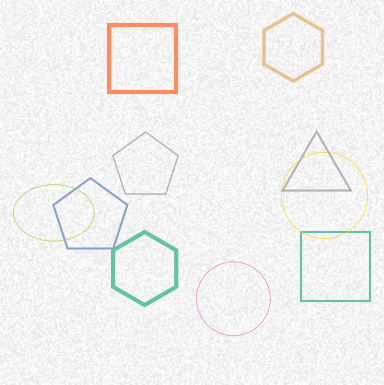[{"shape": "square", "thickness": 1.5, "radius": 0.45, "center": [0.871, 0.307]}, {"shape": "hexagon", "thickness": 3, "radius": 0.47, "center": [0.376, 0.302]}, {"shape": "square", "thickness": 3, "radius": 0.43, "center": [0.37, 0.849]}, {"shape": "pentagon", "thickness": 1.5, "radius": 0.51, "center": [0.235, 0.436]}, {"shape": "circle", "thickness": 0.5, "radius": 0.48, "center": [0.606, 0.224]}, {"shape": "oval", "thickness": 0.5, "radius": 0.52, "center": [0.14, 0.447]}, {"shape": "circle", "thickness": 0.5, "radius": 0.56, "center": [0.843, 0.492]}, {"shape": "hexagon", "thickness": 2.5, "radius": 0.44, "center": [0.762, 0.877]}, {"shape": "triangle", "thickness": 1.5, "radius": 0.51, "center": [0.822, 0.556]}, {"shape": "pentagon", "thickness": 1, "radius": 0.45, "center": [0.378, 0.568]}]